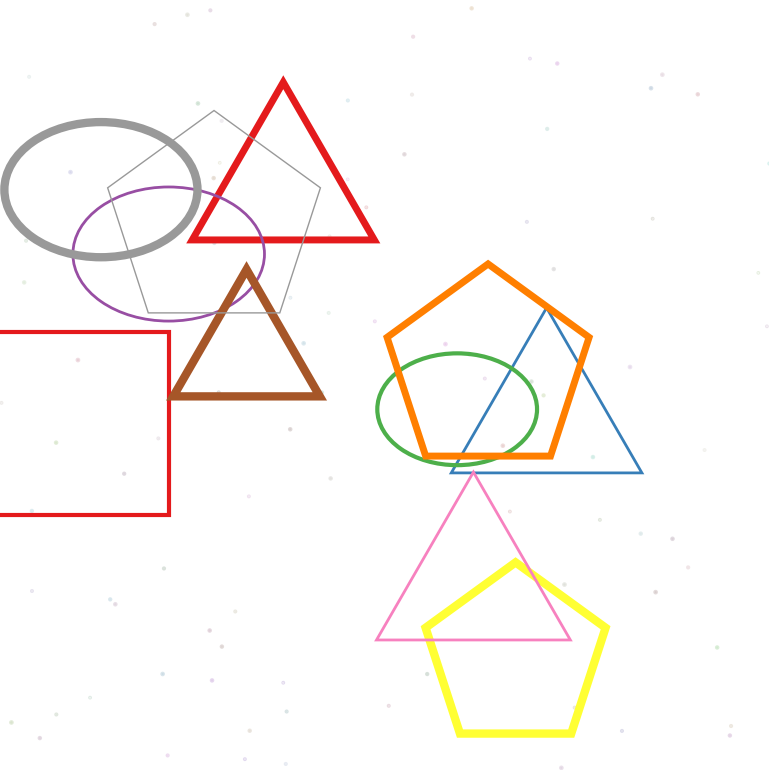[{"shape": "square", "thickness": 1.5, "radius": 0.59, "center": [0.101, 0.45]}, {"shape": "triangle", "thickness": 2.5, "radius": 0.68, "center": [0.368, 0.757]}, {"shape": "triangle", "thickness": 1, "radius": 0.71, "center": [0.71, 0.457]}, {"shape": "oval", "thickness": 1.5, "radius": 0.52, "center": [0.594, 0.469]}, {"shape": "oval", "thickness": 1, "radius": 0.62, "center": [0.219, 0.67]}, {"shape": "pentagon", "thickness": 2.5, "radius": 0.69, "center": [0.634, 0.519]}, {"shape": "pentagon", "thickness": 3, "radius": 0.61, "center": [0.67, 0.147]}, {"shape": "triangle", "thickness": 3, "radius": 0.55, "center": [0.32, 0.54]}, {"shape": "triangle", "thickness": 1, "radius": 0.73, "center": [0.615, 0.242]}, {"shape": "pentagon", "thickness": 0.5, "radius": 0.73, "center": [0.278, 0.711]}, {"shape": "oval", "thickness": 3, "radius": 0.63, "center": [0.131, 0.754]}]